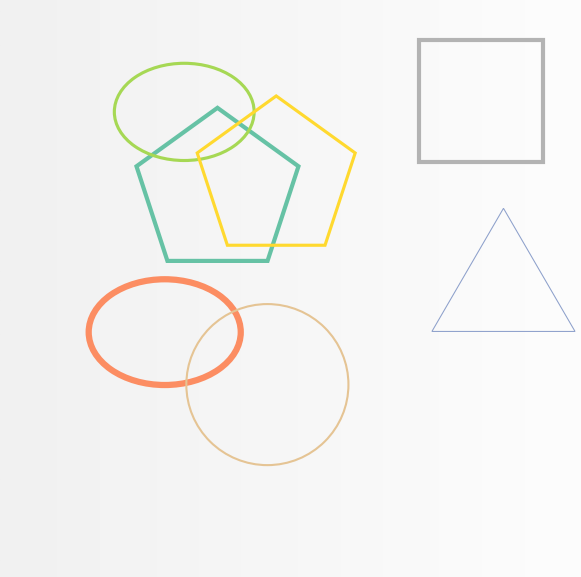[{"shape": "pentagon", "thickness": 2, "radius": 0.73, "center": [0.374, 0.666]}, {"shape": "oval", "thickness": 3, "radius": 0.65, "center": [0.283, 0.424]}, {"shape": "triangle", "thickness": 0.5, "radius": 0.71, "center": [0.866, 0.496]}, {"shape": "oval", "thickness": 1.5, "radius": 0.6, "center": [0.317, 0.805]}, {"shape": "pentagon", "thickness": 1.5, "radius": 0.71, "center": [0.475, 0.69]}, {"shape": "circle", "thickness": 1, "radius": 0.7, "center": [0.46, 0.333]}, {"shape": "square", "thickness": 2, "radius": 0.53, "center": [0.827, 0.824]}]